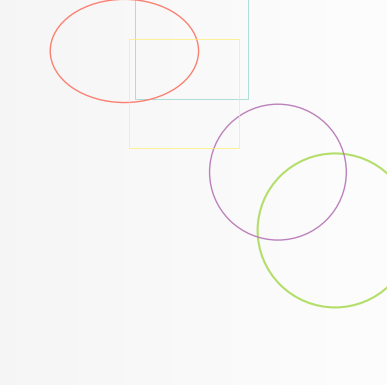[{"shape": "square", "thickness": 0.5, "radius": 0.73, "center": [0.495, 0.889]}, {"shape": "oval", "thickness": 1, "radius": 0.96, "center": [0.321, 0.868]}, {"shape": "circle", "thickness": 1.5, "radius": 1.0, "center": [0.865, 0.401]}, {"shape": "circle", "thickness": 1, "radius": 0.88, "center": [0.717, 0.553]}, {"shape": "square", "thickness": 0.5, "radius": 0.71, "center": [0.474, 0.756]}]